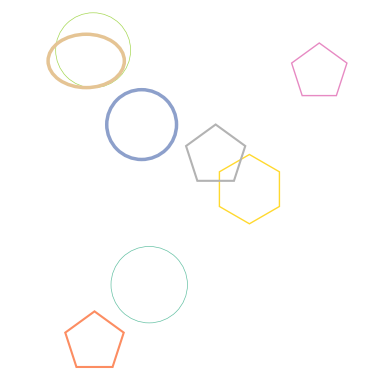[{"shape": "circle", "thickness": 0.5, "radius": 0.5, "center": [0.388, 0.261]}, {"shape": "pentagon", "thickness": 1.5, "radius": 0.4, "center": [0.245, 0.111]}, {"shape": "circle", "thickness": 2.5, "radius": 0.45, "center": [0.368, 0.676]}, {"shape": "pentagon", "thickness": 1, "radius": 0.38, "center": [0.829, 0.813]}, {"shape": "circle", "thickness": 0.5, "radius": 0.49, "center": [0.242, 0.869]}, {"shape": "hexagon", "thickness": 1, "radius": 0.45, "center": [0.648, 0.509]}, {"shape": "oval", "thickness": 2.5, "radius": 0.5, "center": [0.224, 0.842]}, {"shape": "pentagon", "thickness": 1.5, "radius": 0.4, "center": [0.56, 0.596]}]